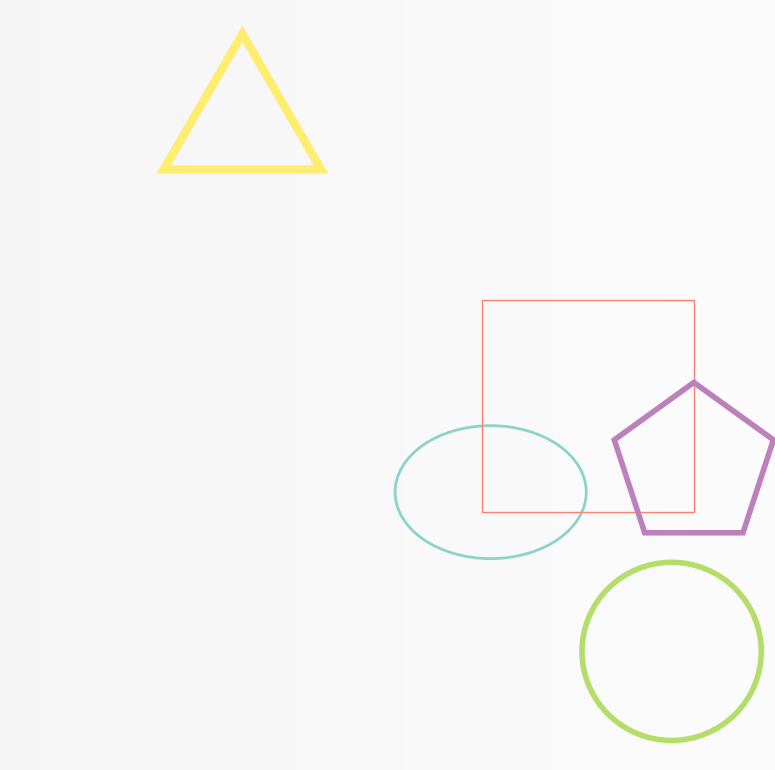[{"shape": "oval", "thickness": 1, "radius": 0.62, "center": [0.633, 0.361]}, {"shape": "square", "thickness": 0.5, "radius": 0.69, "center": [0.759, 0.473]}, {"shape": "circle", "thickness": 2, "radius": 0.58, "center": [0.867, 0.154]}, {"shape": "pentagon", "thickness": 2, "radius": 0.54, "center": [0.895, 0.395]}, {"shape": "triangle", "thickness": 3, "radius": 0.59, "center": [0.313, 0.839]}]